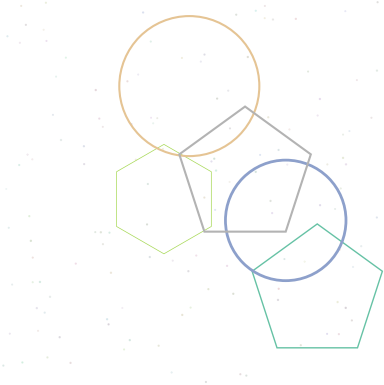[{"shape": "pentagon", "thickness": 1, "radius": 0.89, "center": [0.824, 0.24]}, {"shape": "circle", "thickness": 2, "radius": 0.78, "center": [0.742, 0.428]}, {"shape": "hexagon", "thickness": 0.5, "radius": 0.71, "center": [0.426, 0.483]}, {"shape": "circle", "thickness": 1.5, "radius": 0.91, "center": [0.492, 0.776]}, {"shape": "pentagon", "thickness": 1.5, "radius": 0.9, "center": [0.637, 0.544]}]